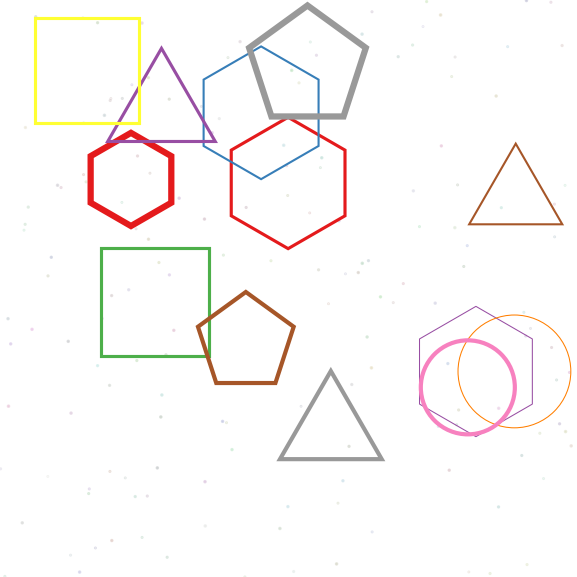[{"shape": "hexagon", "thickness": 1.5, "radius": 0.57, "center": [0.499, 0.682]}, {"shape": "hexagon", "thickness": 3, "radius": 0.4, "center": [0.227, 0.688]}, {"shape": "hexagon", "thickness": 1, "radius": 0.57, "center": [0.452, 0.804]}, {"shape": "square", "thickness": 1.5, "radius": 0.47, "center": [0.268, 0.476]}, {"shape": "hexagon", "thickness": 0.5, "radius": 0.56, "center": [0.824, 0.356]}, {"shape": "triangle", "thickness": 1.5, "radius": 0.54, "center": [0.28, 0.808]}, {"shape": "circle", "thickness": 0.5, "radius": 0.49, "center": [0.891, 0.356]}, {"shape": "square", "thickness": 1.5, "radius": 0.45, "center": [0.151, 0.877]}, {"shape": "triangle", "thickness": 1, "radius": 0.47, "center": [0.893, 0.657]}, {"shape": "pentagon", "thickness": 2, "radius": 0.44, "center": [0.426, 0.406]}, {"shape": "circle", "thickness": 2, "radius": 0.41, "center": [0.81, 0.328]}, {"shape": "triangle", "thickness": 2, "radius": 0.51, "center": [0.573, 0.255]}, {"shape": "pentagon", "thickness": 3, "radius": 0.53, "center": [0.532, 0.883]}]